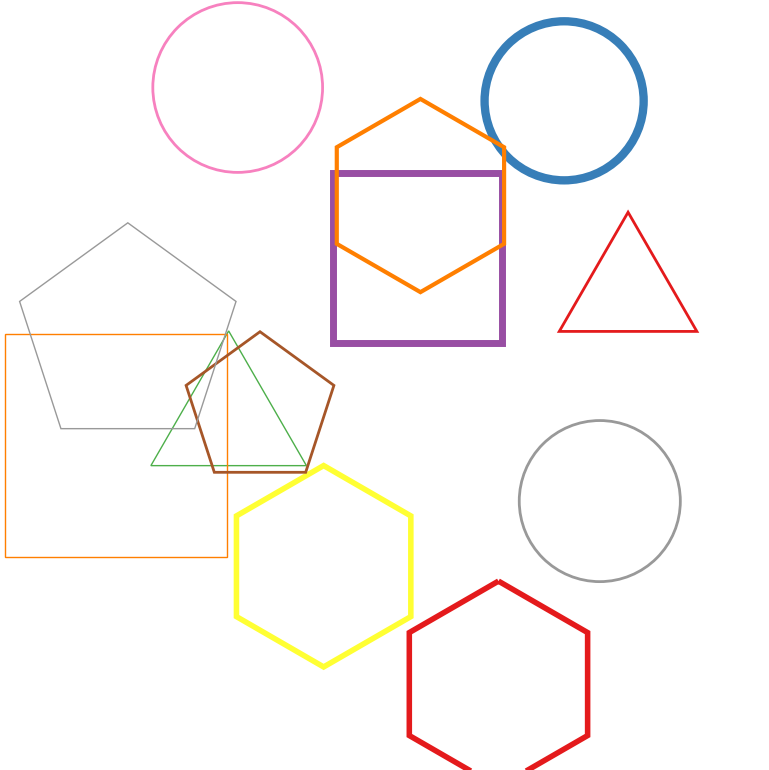[{"shape": "triangle", "thickness": 1, "radius": 0.52, "center": [0.816, 0.621]}, {"shape": "hexagon", "thickness": 2, "radius": 0.67, "center": [0.647, 0.112]}, {"shape": "circle", "thickness": 3, "radius": 0.52, "center": [0.733, 0.869]}, {"shape": "triangle", "thickness": 0.5, "radius": 0.58, "center": [0.297, 0.454]}, {"shape": "square", "thickness": 2.5, "radius": 0.55, "center": [0.542, 0.665]}, {"shape": "square", "thickness": 0.5, "radius": 0.72, "center": [0.151, 0.421]}, {"shape": "hexagon", "thickness": 1.5, "radius": 0.63, "center": [0.546, 0.746]}, {"shape": "hexagon", "thickness": 2, "radius": 0.65, "center": [0.42, 0.265]}, {"shape": "pentagon", "thickness": 1, "radius": 0.5, "center": [0.338, 0.468]}, {"shape": "circle", "thickness": 1, "radius": 0.55, "center": [0.309, 0.886]}, {"shape": "pentagon", "thickness": 0.5, "radius": 0.74, "center": [0.166, 0.563]}, {"shape": "circle", "thickness": 1, "radius": 0.52, "center": [0.779, 0.349]}]